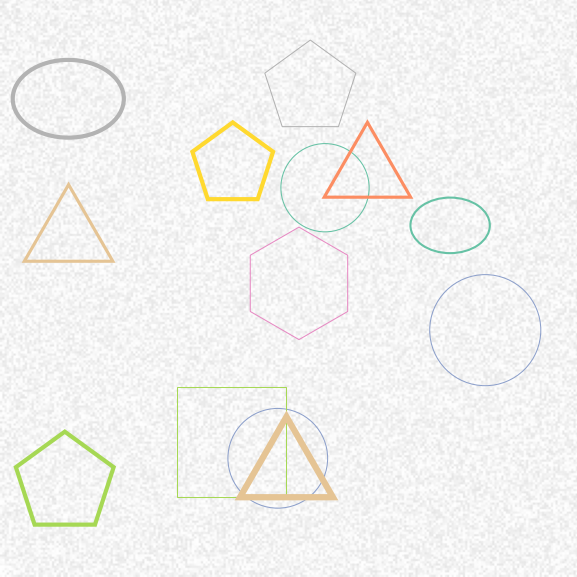[{"shape": "oval", "thickness": 1, "radius": 0.34, "center": [0.779, 0.609]}, {"shape": "circle", "thickness": 0.5, "radius": 0.38, "center": [0.563, 0.674]}, {"shape": "triangle", "thickness": 1.5, "radius": 0.43, "center": [0.636, 0.701]}, {"shape": "circle", "thickness": 0.5, "radius": 0.43, "center": [0.481, 0.206]}, {"shape": "circle", "thickness": 0.5, "radius": 0.48, "center": [0.84, 0.427]}, {"shape": "hexagon", "thickness": 0.5, "radius": 0.49, "center": [0.518, 0.508]}, {"shape": "pentagon", "thickness": 2, "radius": 0.44, "center": [0.112, 0.163]}, {"shape": "square", "thickness": 0.5, "radius": 0.47, "center": [0.401, 0.234]}, {"shape": "pentagon", "thickness": 2, "radius": 0.37, "center": [0.403, 0.714]}, {"shape": "triangle", "thickness": 3, "radius": 0.46, "center": [0.496, 0.185]}, {"shape": "triangle", "thickness": 1.5, "radius": 0.44, "center": [0.119, 0.591]}, {"shape": "oval", "thickness": 2, "radius": 0.48, "center": [0.118, 0.828]}, {"shape": "pentagon", "thickness": 0.5, "radius": 0.41, "center": [0.537, 0.847]}]